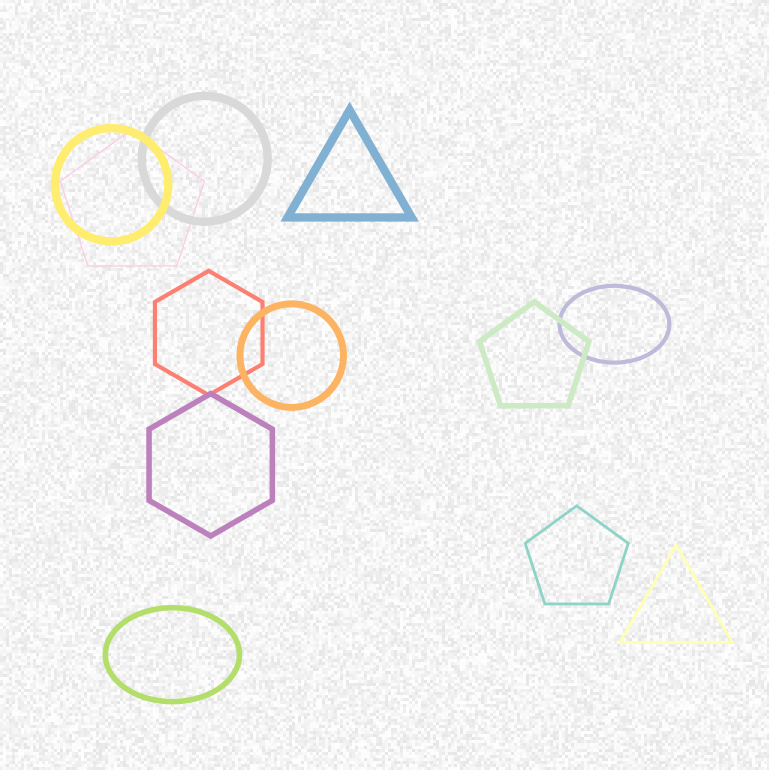[{"shape": "pentagon", "thickness": 1, "radius": 0.35, "center": [0.749, 0.273]}, {"shape": "triangle", "thickness": 1, "radius": 0.42, "center": [0.878, 0.208]}, {"shape": "oval", "thickness": 1.5, "radius": 0.36, "center": [0.798, 0.579]}, {"shape": "hexagon", "thickness": 1.5, "radius": 0.4, "center": [0.271, 0.568]}, {"shape": "triangle", "thickness": 3, "radius": 0.47, "center": [0.454, 0.764]}, {"shape": "circle", "thickness": 2.5, "radius": 0.34, "center": [0.379, 0.538]}, {"shape": "oval", "thickness": 2, "radius": 0.44, "center": [0.224, 0.15]}, {"shape": "pentagon", "thickness": 0.5, "radius": 0.49, "center": [0.172, 0.734]}, {"shape": "circle", "thickness": 3, "radius": 0.41, "center": [0.266, 0.794]}, {"shape": "hexagon", "thickness": 2, "radius": 0.46, "center": [0.274, 0.396]}, {"shape": "pentagon", "thickness": 2, "radius": 0.37, "center": [0.694, 0.533]}, {"shape": "circle", "thickness": 3, "radius": 0.37, "center": [0.145, 0.76]}]